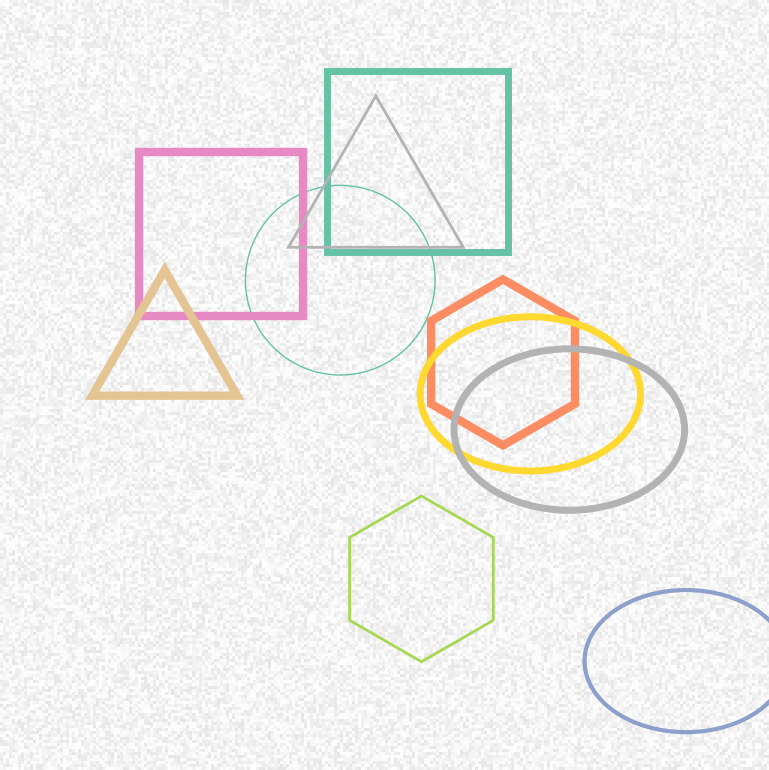[{"shape": "square", "thickness": 2.5, "radius": 0.59, "center": [0.542, 0.79]}, {"shape": "circle", "thickness": 0.5, "radius": 0.62, "center": [0.442, 0.636]}, {"shape": "hexagon", "thickness": 3, "radius": 0.54, "center": [0.653, 0.529]}, {"shape": "oval", "thickness": 1.5, "radius": 0.66, "center": [0.891, 0.141]}, {"shape": "square", "thickness": 3, "radius": 0.53, "center": [0.287, 0.696]}, {"shape": "hexagon", "thickness": 1, "radius": 0.54, "center": [0.547, 0.248]}, {"shape": "oval", "thickness": 2.5, "radius": 0.72, "center": [0.689, 0.488]}, {"shape": "triangle", "thickness": 3, "radius": 0.54, "center": [0.214, 0.541]}, {"shape": "oval", "thickness": 2.5, "radius": 0.75, "center": [0.739, 0.442]}, {"shape": "triangle", "thickness": 1, "radius": 0.66, "center": [0.488, 0.744]}]